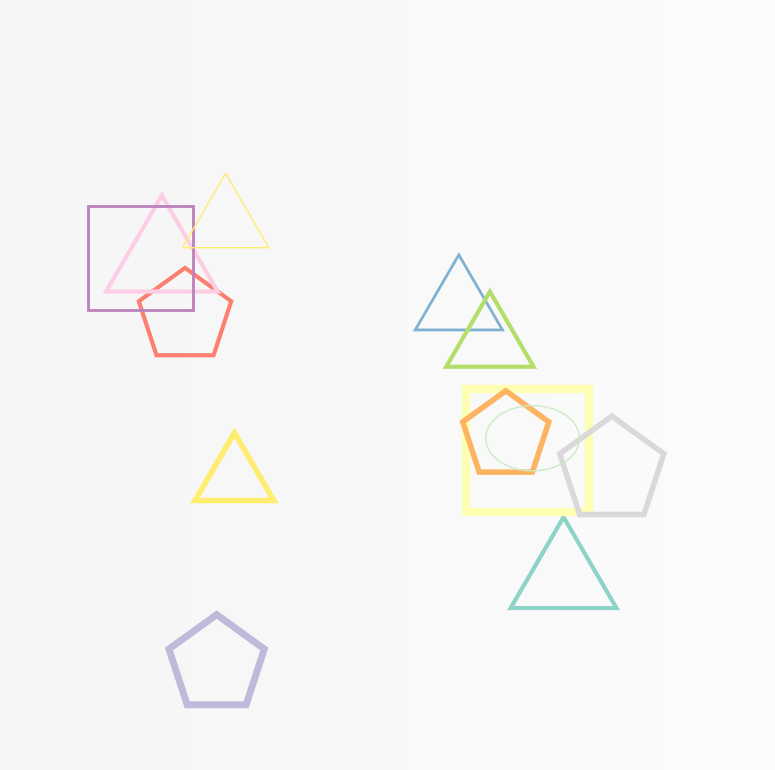[{"shape": "triangle", "thickness": 1.5, "radius": 0.39, "center": [0.727, 0.25]}, {"shape": "square", "thickness": 3, "radius": 0.4, "center": [0.68, 0.415]}, {"shape": "pentagon", "thickness": 2.5, "radius": 0.32, "center": [0.28, 0.137]}, {"shape": "pentagon", "thickness": 1.5, "radius": 0.31, "center": [0.239, 0.589]}, {"shape": "triangle", "thickness": 1, "radius": 0.33, "center": [0.592, 0.604]}, {"shape": "pentagon", "thickness": 2, "radius": 0.29, "center": [0.653, 0.434]}, {"shape": "triangle", "thickness": 1.5, "radius": 0.33, "center": [0.632, 0.556]}, {"shape": "triangle", "thickness": 1.5, "radius": 0.42, "center": [0.209, 0.663]}, {"shape": "pentagon", "thickness": 2, "radius": 0.35, "center": [0.789, 0.389]}, {"shape": "square", "thickness": 1, "radius": 0.34, "center": [0.182, 0.665]}, {"shape": "oval", "thickness": 0.5, "radius": 0.3, "center": [0.687, 0.431]}, {"shape": "triangle", "thickness": 0.5, "radius": 0.32, "center": [0.291, 0.71]}, {"shape": "triangle", "thickness": 2, "radius": 0.29, "center": [0.303, 0.379]}]